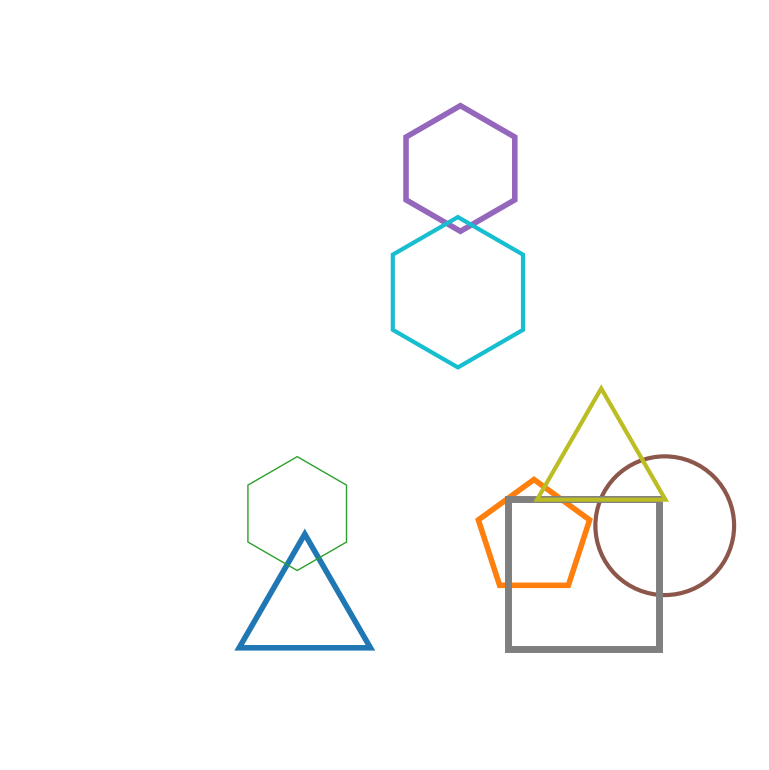[{"shape": "triangle", "thickness": 2, "radius": 0.49, "center": [0.396, 0.208]}, {"shape": "pentagon", "thickness": 2, "radius": 0.38, "center": [0.694, 0.301]}, {"shape": "hexagon", "thickness": 0.5, "radius": 0.37, "center": [0.386, 0.333]}, {"shape": "hexagon", "thickness": 2, "radius": 0.41, "center": [0.598, 0.781]}, {"shape": "circle", "thickness": 1.5, "radius": 0.45, "center": [0.863, 0.317]}, {"shape": "square", "thickness": 2.5, "radius": 0.49, "center": [0.758, 0.255]}, {"shape": "triangle", "thickness": 1.5, "radius": 0.48, "center": [0.781, 0.399]}, {"shape": "hexagon", "thickness": 1.5, "radius": 0.49, "center": [0.595, 0.62]}]